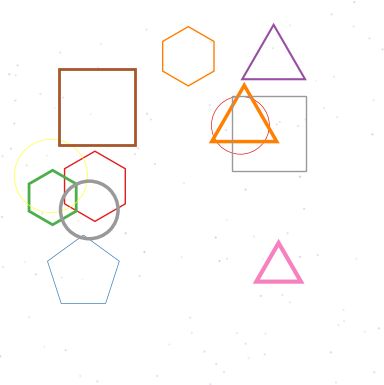[{"shape": "hexagon", "thickness": 1, "radius": 0.46, "center": [0.247, 0.516]}, {"shape": "circle", "thickness": 0.5, "radius": 0.38, "center": [0.624, 0.675]}, {"shape": "pentagon", "thickness": 0.5, "radius": 0.49, "center": [0.217, 0.291]}, {"shape": "hexagon", "thickness": 2, "radius": 0.35, "center": [0.137, 0.487]}, {"shape": "triangle", "thickness": 1.5, "radius": 0.47, "center": [0.711, 0.841]}, {"shape": "triangle", "thickness": 2.5, "radius": 0.49, "center": [0.634, 0.681]}, {"shape": "hexagon", "thickness": 1, "radius": 0.38, "center": [0.489, 0.854]}, {"shape": "circle", "thickness": 0.5, "radius": 0.48, "center": [0.132, 0.543]}, {"shape": "square", "thickness": 2, "radius": 0.49, "center": [0.251, 0.722]}, {"shape": "triangle", "thickness": 3, "radius": 0.33, "center": [0.724, 0.302]}, {"shape": "square", "thickness": 1, "radius": 0.48, "center": [0.698, 0.653]}, {"shape": "circle", "thickness": 2.5, "radius": 0.37, "center": [0.232, 0.455]}]